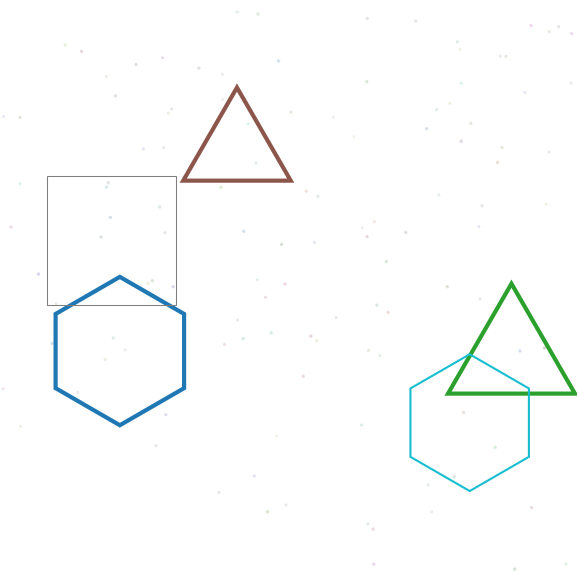[{"shape": "hexagon", "thickness": 2, "radius": 0.64, "center": [0.208, 0.391]}, {"shape": "triangle", "thickness": 2, "radius": 0.63, "center": [0.886, 0.381]}, {"shape": "triangle", "thickness": 2, "radius": 0.54, "center": [0.41, 0.74]}, {"shape": "square", "thickness": 0.5, "radius": 0.56, "center": [0.194, 0.582]}, {"shape": "hexagon", "thickness": 1, "radius": 0.59, "center": [0.813, 0.267]}]